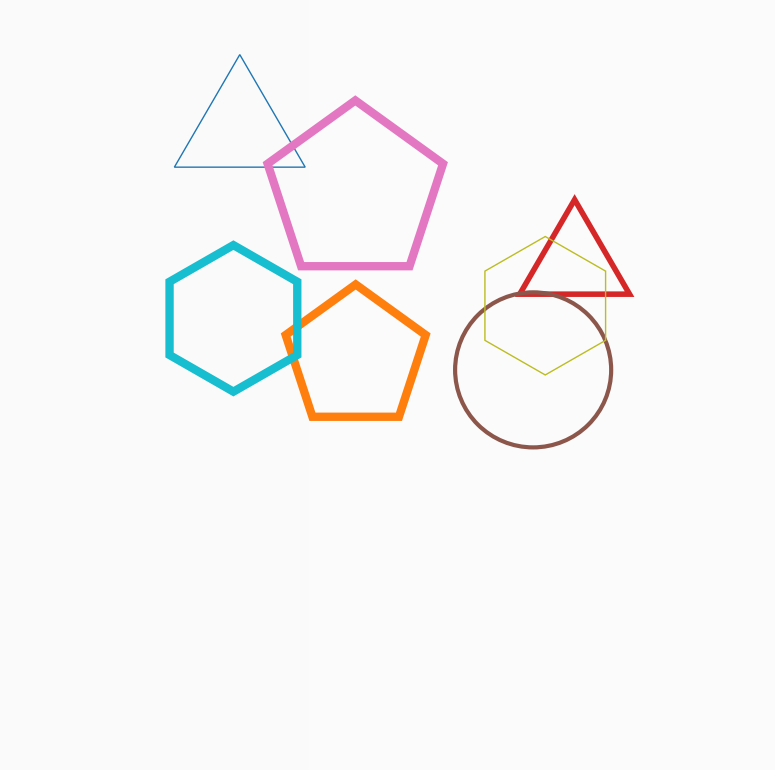[{"shape": "triangle", "thickness": 0.5, "radius": 0.49, "center": [0.309, 0.832]}, {"shape": "pentagon", "thickness": 3, "radius": 0.47, "center": [0.459, 0.536]}, {"shape": "triangle", "thickness": 2, "radius": 0.41, "center": [0.741, 0.659]}, {"shape": "circle", "thickness": 1.5, "radius": 0.5, "center": [0.688, 0.52]}, {"shape": "pentagon", "thickness": 3, "radius": 0.6, "center": [0.458, 0.751]}, {"shape": "hexagon", "thickness": 0.5, "radius": 0.45, "center": [0.704, 0.603]}, {"shape": "hexagon", "thickness": 3, "radius": 0.48, "center": [0.301, 0.587]}]